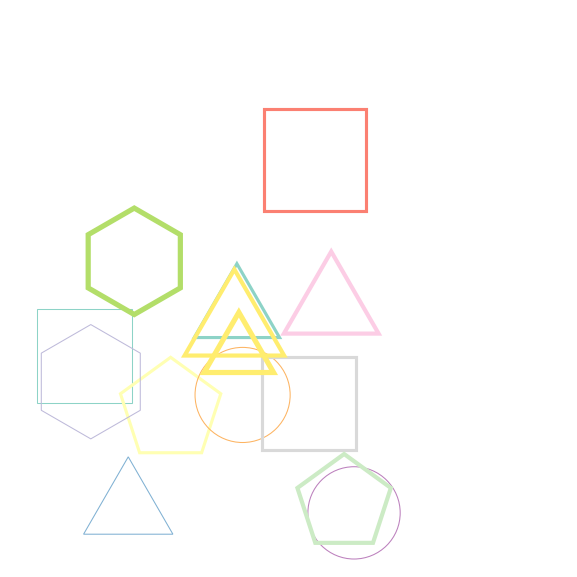[{"shape": "square", "thickness": 0.5, "radius": 0.41, "center": [0.147, 0.383]}, {"shape": "triangle", "thickness": 1.5, "radius": 0.43, "center": [0.41, 0.457]}, {"shape": "pentagon", "thickness": 1.5, "radius": 0.46, "center": [0.295, 0.289]}, {"shape": "hexagon", "thickness": 0.5, "radius": 0.49, "center": [0.157, 0.338]}, {"shape": "square", "thickness": 1.5, "radius": 0.44, "center": [0.545, 0.723]}, {"shape": "triangle", "thickness": 0.5, "radius": 0.45, "center": [0.222, 0.119]}, {"shape": "circle", "thickness": 0.5, "radius": 0.41, "center": [0.42, 0.315]}, {"shape": "hexagon", "thickness": 2.5, "radius": 0.46, "center": [0.233, 0.547]}, {"shape": "triangle", "thickness": 2, "radius": 0.47, "center": [0.574, 0.469]}, {"shape": "square", "thickness": 1.5, "radius": 0.4, "center": [0.535, 0.3]}, {"shape": "circle", "thickness": 0.5, "radius": 0.4, "center": [0.613, 0.111]}, {"shape": "pentagon", "thickness": 2, "radius": 0.43, "center": [0.596, 0.128]}, {"shape": "triangle", "thickness": 2, "radius": 0.5, "center": [0.406, 0.433]}, {"shape": "triangle", "thickness": 2.5, "radius": 0.35, "center": [0.414, 0.389]}]